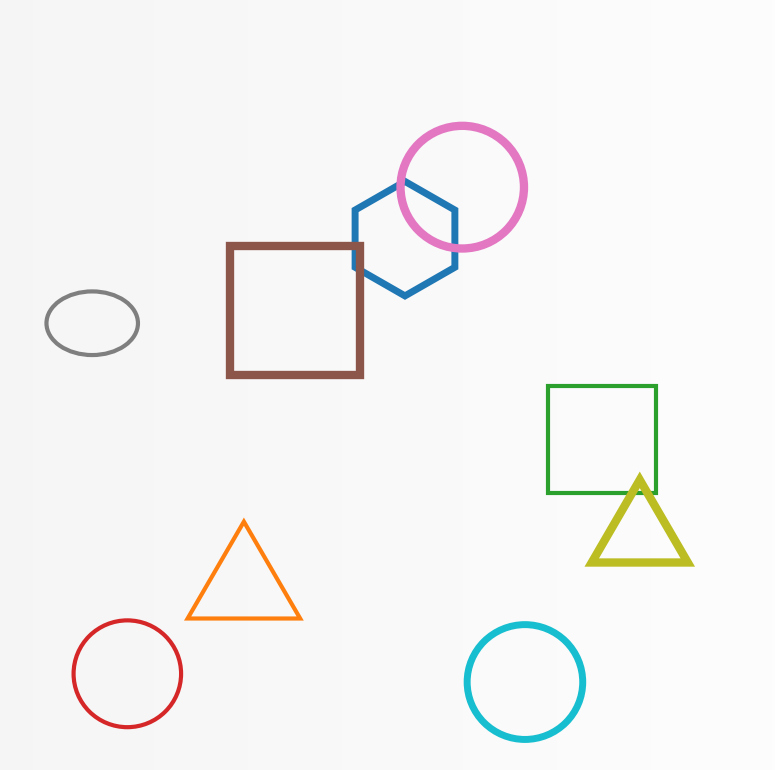[{"shape": "hexagon", "thickness": 2.5, "radius": 0.37, "center": [0.523, 0.69]}, {"shape": "triangle", "thickness": 1.5, "radius": 0.42, "center": [0.315, 0.239]}, {"shape": "square", "thickness": 1.5, "radius": 0.35, "center": [0.777, 0.429]}, {"shape": "circle", "thickness": 1.5, "radius": 0.35, "center": [0.164, 0.125]}, {"shape": "square", "thickness": 3, "radius": 0.42, "center": [0.381, 0.597]}, {"shape": "circle", "thickness": 3, "radius": 0.4, "center": [0.596, 0.757]}, {"shape": "oval", "thickness": 1.5, "radius": 0.3, "center": [0.119, 0.58]}, {"shape": "triangle", "thickness": 3, "radius": 0.36, "center": [0.826, 0.305]}, {"shape": "circle", "thickness": 2.5, "radius": 0.37, "center": [0.677, 0.114]}]